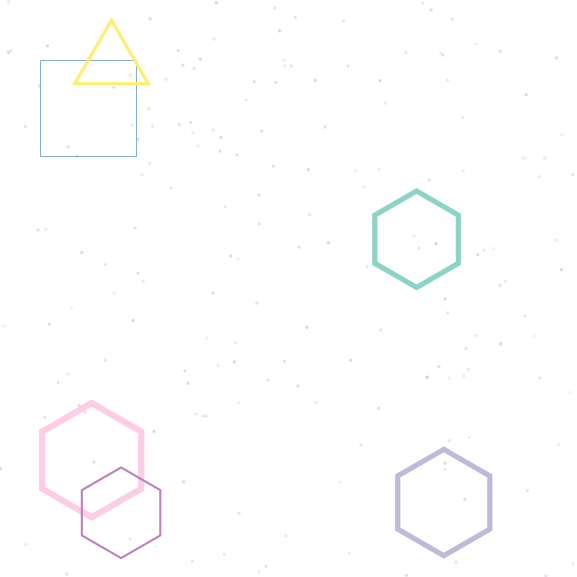[{"shape": "hexagon", "thickness": 2.5, "radius": 0.42, "center": [0.721, 0.585]}, {"shape": "hexagon", "thickness": 2.5, "radius": 0.46, "center": [0.768, 0.129]}, {"shape": "square", "thickness": 0.5, "radius": 0.41, "center": [0.153, 0.812]}, {"shape": "hexagon", "thickness": 3, "radius": 0.49, "center": [0.159, 0.202]}, {"shape": "hexagon", "thickness": 1, "radius": 0.39, "center": [0.21, 0.111]}, {"shape": "triangle", "thickness": 1.5, "radius": 0.37, "center": [0.193, 0.891]}]